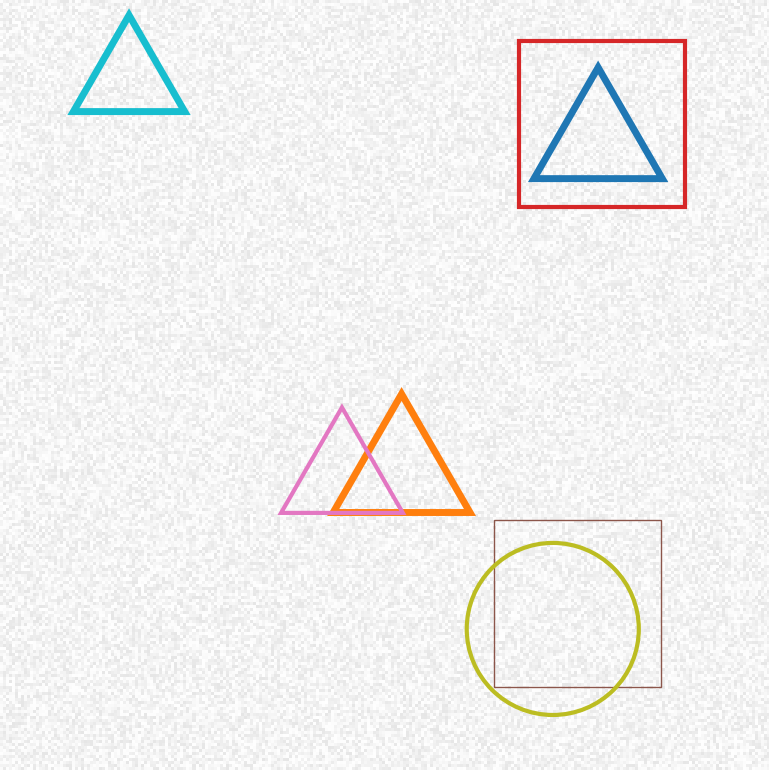[{"shape": "triangle", "thickness": 2.5, "radius": 0.48, "center": [0.777, 0.816]}, {"shape": "triangle", "thickness": 2.5, "radius": 0.51, "center": [0.522, 0.386]}, {"shape": "square", "thickness": 1.5, "radius": 0.54, "center": [0.782, 0.839]}, {"shape": "square", "thickness": 0.5, "radius": 0.54, "center": [0.75, 0.216]}, {"shape": "triangle", "thickness": 1.5, "radius": 0.46, "center": [0.444, 0.38]}, {"shape": "circle", "thickness": 1.5, "radius": 0.56, "center": [0.718, 0.183]}, {"shape": "triangle", "thickness": 2.5, "radius": 0.42, "center": [0.168, 0.897]}]